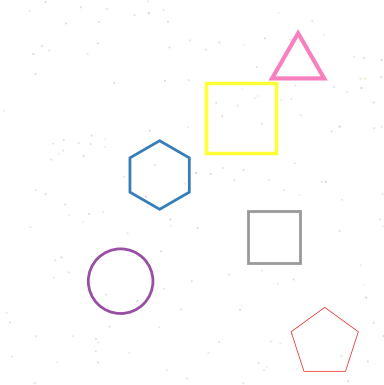[{"shape": "pentagon", "thickness": 0.5, "radius": 0.46, "center": [0.843, 0.11]}, {"shape": "hexagon", "thickness": 2, "radius": 0.45, "center": [0.415, 0.545]}, {"shape": "circle", "thickness": 2, "radius": 0.42, "center": [0.313, 0.27]}, {"shape": "square", "thickness": 2.5, "radius": 0.45, "center": [0.627, 0.695]}, {"shape": "triangle", "thickness": 3, "radius": 0.39, "center": [0.774, 0.835]}, {"shape": "square", "thickness": 2, "radius": 0.34, "center": [0.711, 0.384]}]